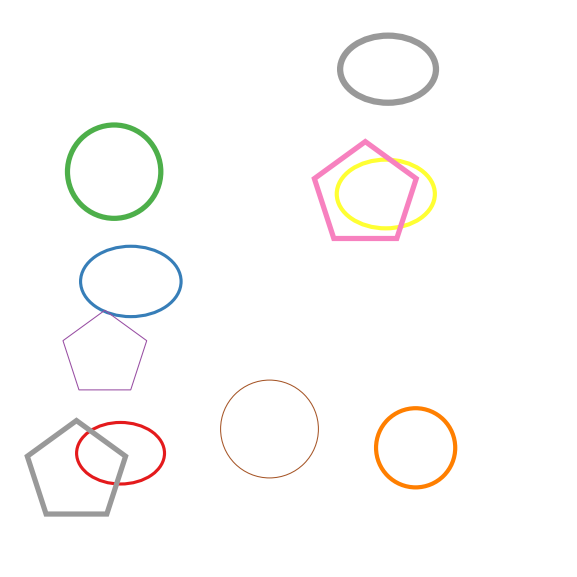[{"shape": "oval", "thickness": 1.5, "radius": 0.38, "center": [0.209, 0.214]}, {"shape": "oval", "thickness": 1.5, "radius": 0.44, "center": [0.227, 0.512]}, {"shape": "circle", "thickness": 2.5, "radius": 0.4, "center": [0.198, 0.702]}, {"shape": "pentagon", "thickness": 0.5, "radius": 0.38, "center": [0.182, 0.386]}, {"shape": "circle", "thickness": 2, "radius": 0.34, "center": [0.72, 0.224]}, {"shape": "oval", "thickness": 2, "radius": 0.42, "center": [0.668, 0.663]}, {"shape": "circle", "thickness": 0.5, "radius": 0.42, "center": [0.467, 0.256]}, {"shape": "pentagon", "thickness": 2.5, "radius": 0.46, "center": [0.633, 0.661]}, {"shape": "oval", "thickness": 3, "radius": 0.41, "center": [0.672, 0.879]}, {"shape": "pentagon", "thickness": 2.5, "radius": 0.45, "center": [0.132, 0.181]}]